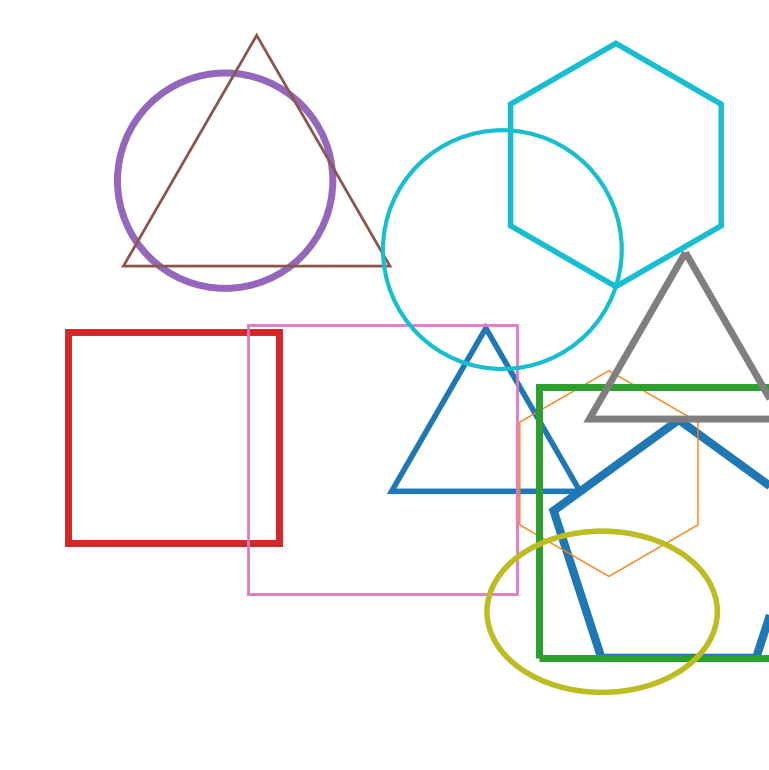[{"shape": "triangle", "thickness": 2, "radius": 0.71, "center": [0.631, 0.433]}, {"shape": "pentagon", "thickness": 3, "radius": 0.85, "center": [0.882, 0.284]}, {"shape": "hexagon", "thickness": 0.5, "radius": 0.67, "center": [0.791, 0.385]}, {"shape": "square", "thickness": 2.5, "radius": 0.88, "center": [0.876, 0.321]}, {"shape": "square", "thickness": 2.5, "radius": 0.68, "center": [0.226, 0.432]}, {"shape": "circle", "thickness": 2.5, "radius": 0.7, "center": [0.292, 0.765]}, {"shape": "triangle", "thickness": 1, "radius": 1.0, "center": [0.333, 0.754]}, {"shape": "square", "thickness": 1, "radius": 0.88, "center": [0.497, 0.403]}, {"shape": "triangle", "thickness": 2.5, "radius": 0.72, "center": [0.89, 0.528]}, {"shape": "oval", "thickness": 2, "radius": 0.75, "center": [0.782, 0.206]}, {"shape": "hexagon", "thickness": 2, "radius": 0.79, "center": [0.8, 0.786]}, {"shape": "circle", "thickness": 1.5, "radius": 0.78, "center": [0.652, 0.676]}]